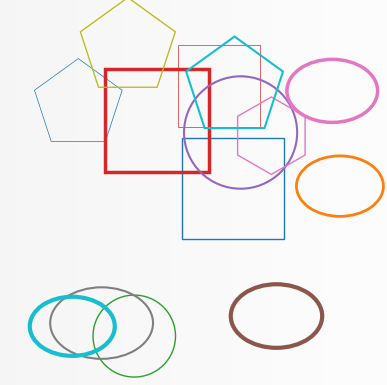[{"shape": "square", "thickness": 1, "radius": 0.66, "center": [0.601, 0.51]}, {"shape": "pentagon", "thickness": 0.5, "radius": 0.59, "center": [0.202, 0.729]}, {"shape": "oval", "thickness": 2, "radius": 0.56, "center": [0.877, 0.517]}, {"shape": "circle", "thickness": 1, "radius": 0.53, "center": [0.346, 0.127]}, {"shape": "square", "thickness": 0.5, "radius": 0.53, "center": [0.565, 0.776]}, {"shape": "square", "thickness": 2.5, "radius": 0.67, "center": [0.406, 0.687]}, {"shape": "circle", "thickness": 1.5, "radius": 0.73, "center": [0.621, 0.656]}, {"shape": "oval", "thickness": 3, "radius": 0.59, "center": [0.714, 0.179]}, {"shape": "hexagon", "thickness": 1, "radius": 0.5, "center": [0.7, 0.648]}, {"shape": "oval", "thickness": 2.5, "radius": 0.59, "center": [0.857, 0.764]}, {"shape": "oval", "thickness": 1.5, "radius": 0.66, "center": [0.262, 0.161]}, {"shape": "pentagon", "thickness": 1, "radius": 0.64, "center": [0.33, 0.878]}, {"shape": "oval", "thickness": 3, "radius": 0.55, "center": [0.187, 0.152]}, {"shape": "pentagon", "thickness": 1.5, "radius": 0.66, "center": [0.605, 0.774]}]